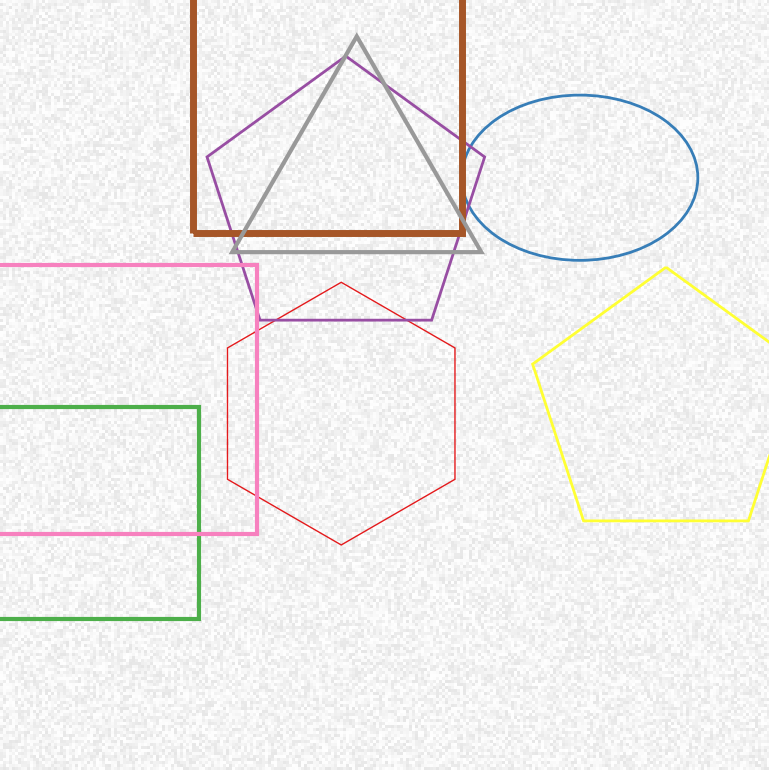[{"shape": "hexagon", "thickness": 0.5, "radius": 0.85, "center": [0.443, 0.463]}, {"shape": "oval", "thickness": 1, "radius": 0.77, "center": [0.753, 0.769]}, {"shape": "square", "thickness": 1.5, "radius": 0.69, "center": [0.122, 0.334]}, {"shape": "pentagon", "thickness": 1, "radius": 0.95, "center": [0.449, 0.738]}, {"shape": "pentagon", "thickness": 1, "radius": 0.91, "center": [0.865, 0.471]}, {"shape": "square", "thickness": 2.5, "radius": 0.88, "center": [0.426, 0.873]}, {"shape": "square", "thickness": 1.5, "radius": 0.87, "center": [0.159, 0.481]}, {"shape": "triangle", "thickness": 1.5, "radius": 0.93, "center": [0.463, 0.766]}]